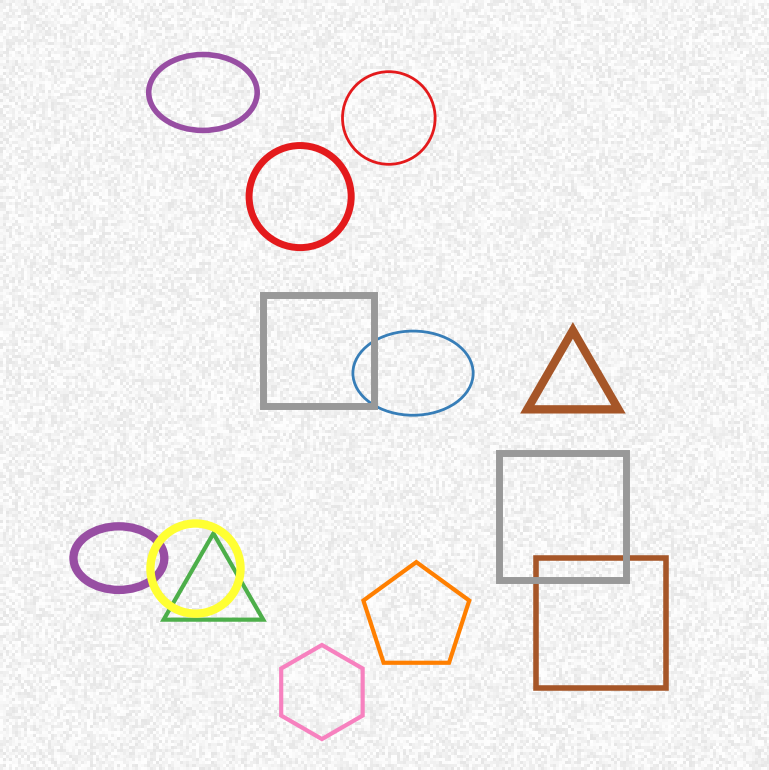[{"shape": "circle", "thickness": 1, "radius": 0.3, "center": [0.505, 0.847]}, {"shape": "circle", "thickness": 2.5, "radius": 0.33, "center": [0.39, 0.745]}, {"shape": "oval", "thickness": 1, "radius": 0.39, "center": [0.536, 0.515]}, {"shape": "triangle", "thickness": 1.5, "radius": 0.37, "center": [0.277, 0.233]}, {"shape": "oval", "thickness": 3, "radius": 0.29, "center": [0.154, 0.275]}, {"shape": "oval", "thickness": 2, "radius": 0.35, "center": [0.264, 0.88]}, {"shape": "pentagon", "thickness": 1.5, "radius": 0.36, "center": [0.541, 0.198]}, {"shape": "circle", "thickness": 3, "radius": 0.29, "center": [0.254, 0.262]}, {"shape": "square", "thickness": 2, "radius": 0.42, "center": [0.78, 0.19]}, {"shape": "triangle", "thickness": 3, "radius": 0.34, "center": [0.744, 0.503]}, {"shape": "hexagon", "thickness": 1.5, "radius": 0.31, "center": [0.418, 0.101]}, {"shape": "square", "thickness": 2.5, "radius": 0.41, "center": [0.731, 0.329]}, {"shape": "square", "thickness": 2.5, "radius": 0.36, "center": [0.413, 0.545]}]